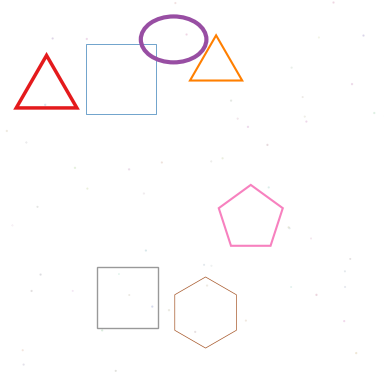[{"shape": "triangle", "thickness": 2.5, "radius": 0.45, "center": [0.121, 0.765]}, {"shape": "square", "thickness": 0.5, "radius": 0.46, "center": [0.314, 0.795]}, {"shape": "oval", "thickness": 3, "radius": 0.43, "center": [0.451, 0.898]}, {"shape": "triangle", "thickness": 1.5, "radius": 0.39, "center": [0.561, 0.83]}, {"shape": "hexagon", "thickness": 0.5, "radius": 0.46, "center": [0.534, 0.188]}, {"shape": "pentagon", "thickness": 1.5, "radius": 0.44, "center": [0.651, 0.432]}, {"shape": "square", "thickness": 1, "radius": 0.39, "center": [0.331, 0.228]}]